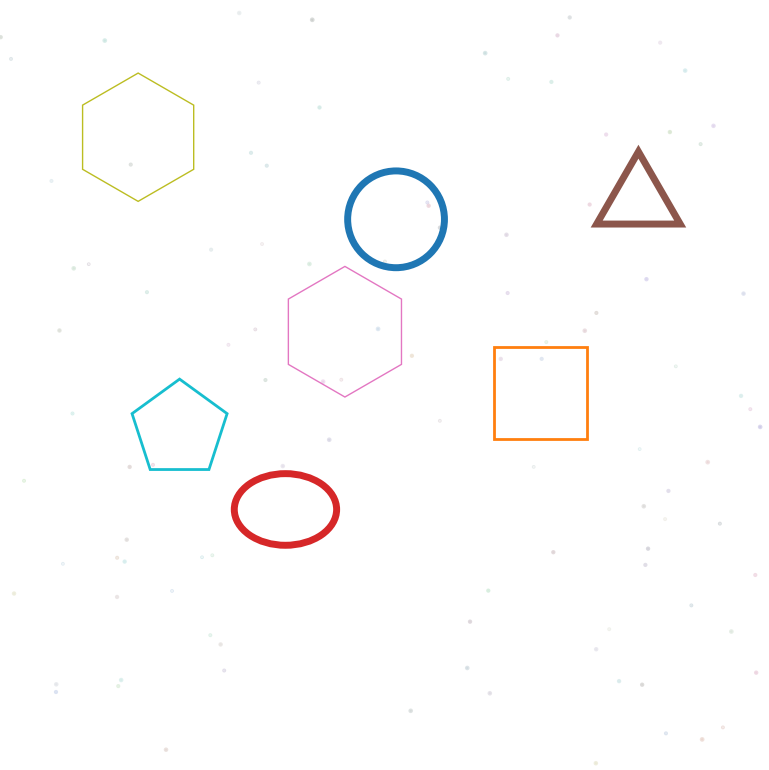[{"shape": "circle", "thickness": 2.5, "radius": 0.31, "center": [0.514, 0.715]}, {"shape": "square", "thickness": 1, "radius": 0.3, "center": [0.702, 0.49]}, {"shape": "oval", "thickness": 2.5, "radius": 0.33, "center": [0.371, 0.338]}, {"shape": "triangle", "thickness": 2.5, "radius": 0.31, "center": [0.829, 0.74]}, {"shape": "hexagon", "thickness": 0.5, "radius": 0.42, "center": [0.448, 0.569]}, {"shape": "hexagon", "thickness": 0.5, "radius": 0.42, "center": [0.179, 0.822]}, {"shape": "pentagon", "thickness": 1, "radius": 0.32, "center": [0.233, 0.443]}]